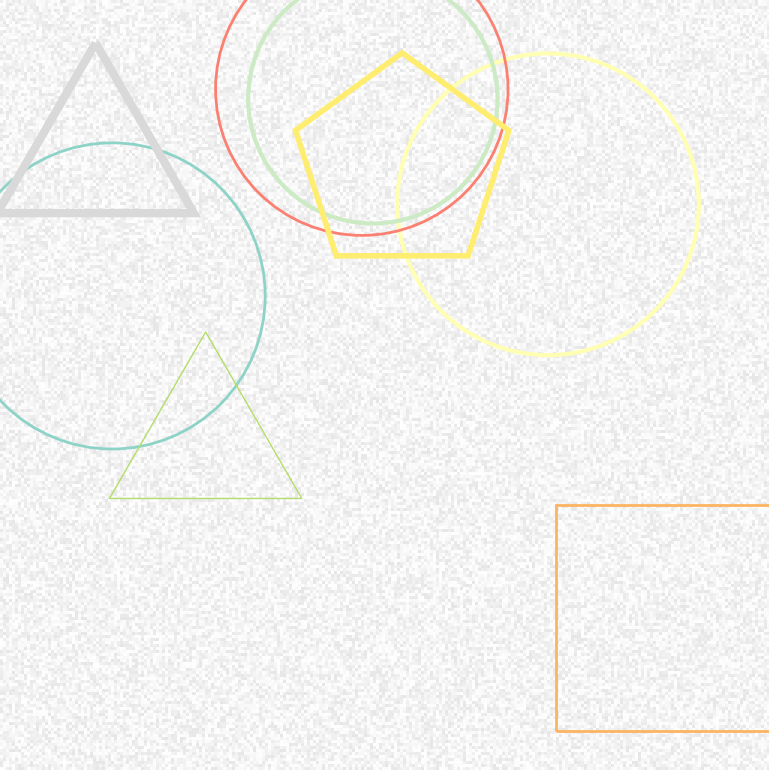[{"shape": "circle", "thickness": 1, "radius": 0.99, "center": [0.146, 0.616]}, {"shape": "circle", "thickness": 1.5, "radius": 0.98, "center": [0.712, 0.735]}, {"shape": "circle", "thickness": 1, "radius": 0.95, "center": [0.47, 0.884]}, {"shape": "square", "thickness": 1, "radius": 0.73, "center": [0.868, 0.197]}, {"shape": "triangle", "thickness": 0.5, "radius": 0.72, "center": [0.267, 0.425]}, {"shape": "triangle", "thickness": 3, "radius": 0.74, "center": [0.124, 0.797]}, {"shape": "circle", "thickness": 1.5, "radius": 0.81, "center": [0.484, 0.872]}, {"shape": "pentagon", "thickness": 2, "radius": 0.73, "center": [0.522, 0.786]}]